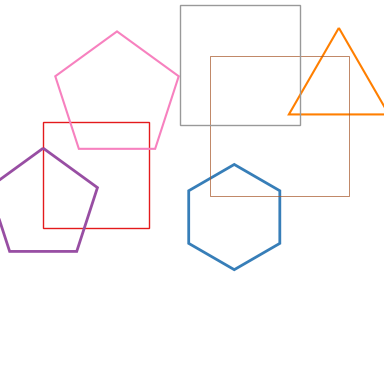[{"shape": "square", "thickness": 1, "radius": 0.69, "center": [0.249, 0.546]}, {"shape": "hexagon", "thickness": 2, "radius": 0.68, "center": [0.608, 0.436]}, {"shape": "pentagon", "thickness": 2, "radius": 0.74, "center": [0.112, 0.467]}, {"shape": "triangle", "thickness": 1.5, "radius": 0.75, "center": [0.88, 0.778]}, {"shape": "square", "thickness": 0.5, "radius": 0.9, "center": [0.725, 0.673]}, {"shape": "pentagon", "thickness": 1.5, "radius": 0.84, "center": [0.304, 0.75]}, {"shape": "square", "thickness": 1, "radius": 0.78, "center": [0.623, 0.83]}]